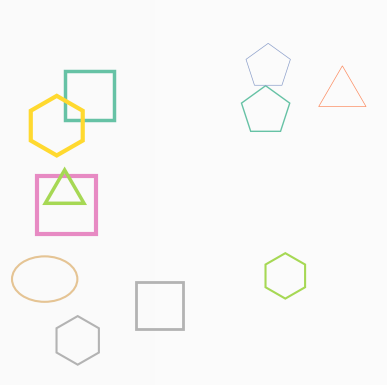[{"shape": "square", "thickness": 2.5, "radius": 0.32, "center": [0.232, 0.752]}, {"shape": "pentagon", "thickness": 1, "radius": 0.33, "center": [0.685, 0.712]}, {"shape": "triangle", "thickness": 0.5, "radius": 0.35, "center": [0.884, 0.758]}, {"shape": "pentagon", "thickness": 0.5, "radius": 0.3, "center": [0.692, 0.827]}, {"shape": "square", "thickness": 3, "radius": 0.38, "center": [0.172, 0.468]}, {"shape": "triangle", "thickness": 2.5, "radius": 0.29, "center": [0.167, 0.501]}, {"shape": "hexagon", "thickness": 1.5, "radius": 0.29, "center": [0.736, 0.283]}, {"shape": "hexagon", "thickness": 3, "radius": 0.39, "center": [0.146, 0.674]}, {"shape": "oval", "thickness": 1.5, "radius": 0.42, "center": [0.115, 0.275]}, {"shape": "hexagon", "thickness": 1.5, "radius": 0.32, "center": [0.201, 0.116]}, {"shape": "square", "thickness": 2, "radius": 0.3, "center": [0.412, 0.206]}]